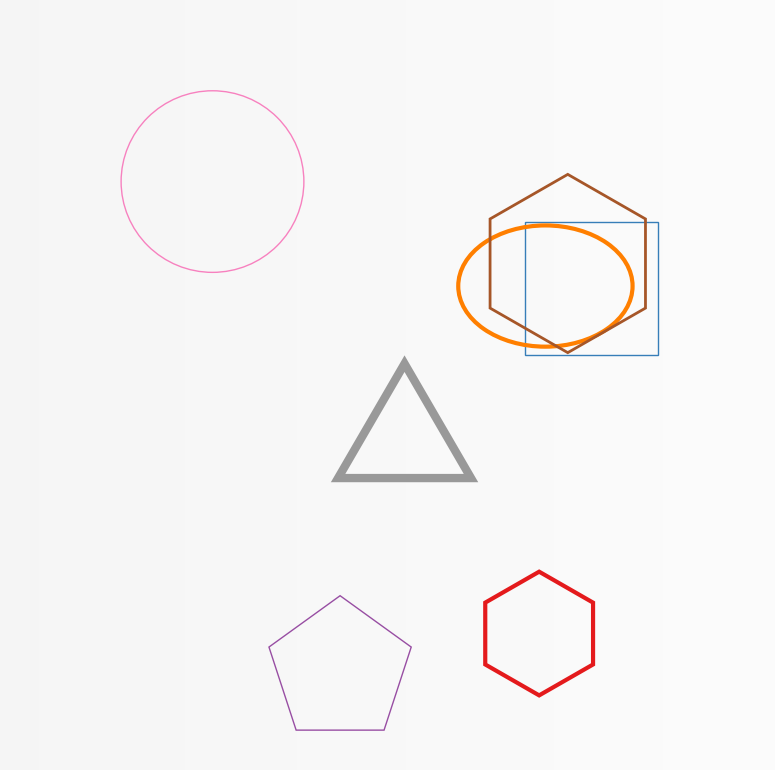[{"shape": "hexagon", "thickness": 1.5, "radius": 0.4, "center": [0.696, 0.177]}, {"shape": "square", "thickness": 0.5, "radius": 0.43, "center": [0.763, 0.625]}, {"shape": "pentagon", "thickness": 0.5, "radius": 0.48, "center": [0.439, 0.13]}, {"shape": "oval", "thickness": 1.5, "radius": 0.56, "center": [0.704, 0.629]}, {"shape": "hexagon", "thickness": 1, "radius": 0.58, "center": [0.733, 0.658]}, {"shape": "circle", "thickness": 0.5, "radius": 0.59, "center": [0.274, 0.764]}, {"shape": "triangle", "thickness": 3, "radius": 0.5, "center": [0.522, 0.429]}]